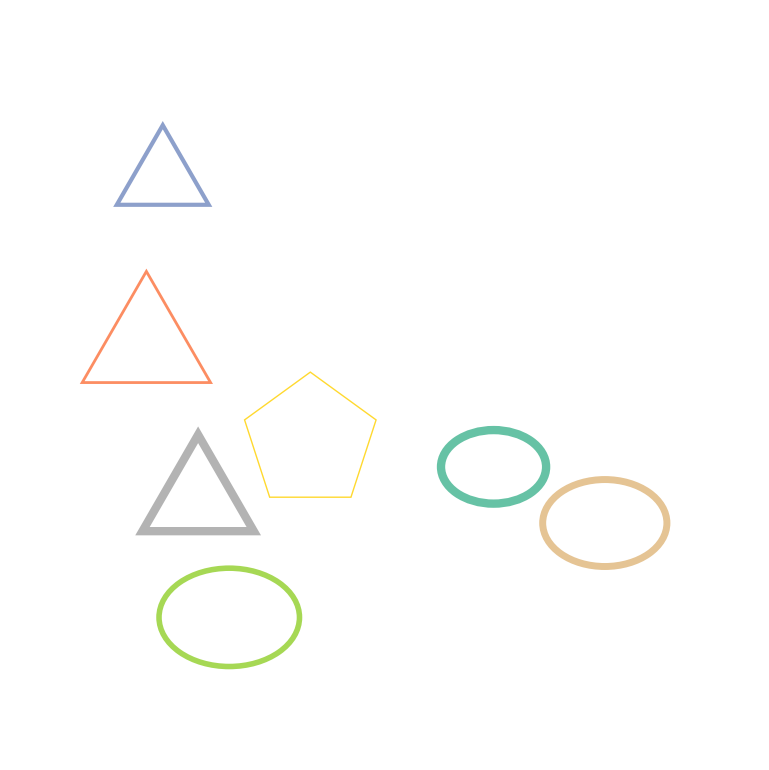[{"shape": "oval", "thickness": 3, "radius": 0.34, "center": [0.641, 0.394]}, {"shape": "triangle", "thickness": 1, "radius": 0.48, "center": [0.19, 0.551]}, {"shape": "triangle", "thickness": 1.5, "radius": 0.34, "center": [0.211, 0.769]}, {"shape": "oval", "thickness": 2, "radius": 0.46, "center": [0.298, 0.198]}, {"shape": "pentagon", "thickness": 0.5, "radius": 0.45, "center": [0.403, 0.427]}, {"shape": "oval", "thickness": 2.5, "radius": 0.4, "center": [0.785, 0.321]}, {"shape": "triangle", "thickness": 3, "radius": 0.42, "center": [0.257, 0.352]}]